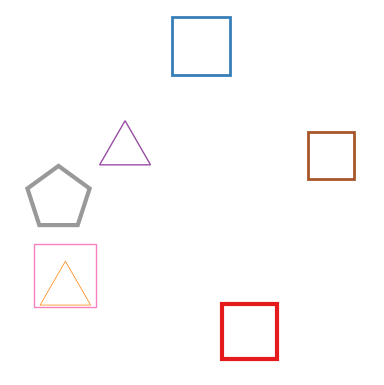[{"shape": "square", "thickness": 3, "radius": 0.36, "center": [0.648, 0.14]}, {"shape": "square", "thickness": 2, "radius": 0.38, "center": [0.522, 0.88]}, {"shape": "triangle", "thickness": 1, "radius": 0.38, "center": [0.325, 0.61]}, {"shape": "triangle", "thickness": 0.5, "radius": 0.38, "center": [0.17, 0.246]}, {"shape": "square", "thickness": 2, "radius": 0.3, "center": [0.859, 0.596]}, {"shape": "square", "thickness": 1, "radius": 0.4, "center": [0.169, 0.284]}, {"shape": "pentagon", "thickness": 3, "radius": 0.42, "center": [0.152, 0.484]}]